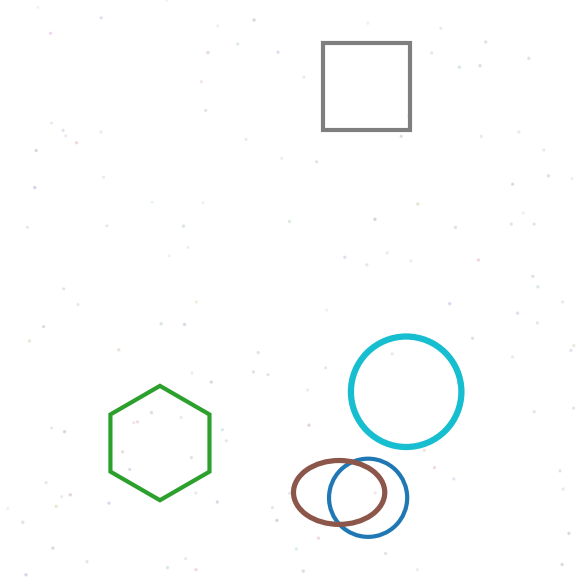[{"shape": "circle", "thickness": 2, "radius": 0.34, "center": [0.637, 0.137]}, {"shape": "hexagon", "thickness": 2, "radius": 0.5, "center": [0.277, 0.232]}, {"shape": "oval", "thickness": 2.5, "radius": 0.4, "center": [0.587, 0.146]}, {"shape": "square", "thickness": 2, "radius": 0.38, "center": [0.634, 0.85]}, {"shape": "circle", "thickness": 3, "radius": 0.48, "center": [0.703, 0.321]}]